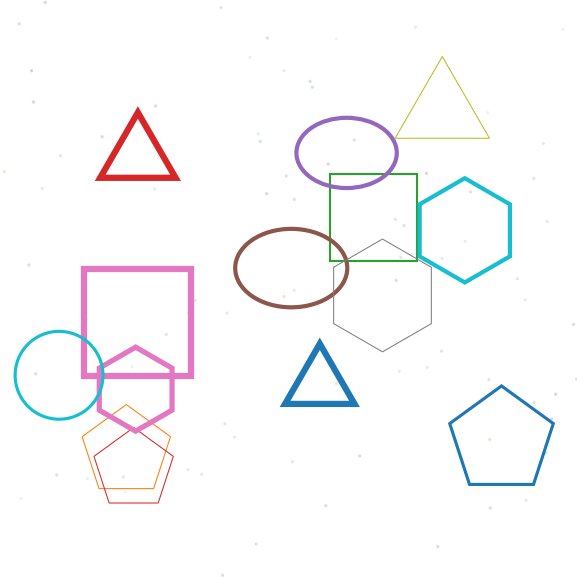[{"shape": "pentagon", "thickness": 1.5, "radius": 0.47, "center": [0.868, 0.237]}, {"shape": "triangle", "thickness": 3, "radius": 0.35, "center": [0.554, 0.334]}, {"shape": "pentagon", "thickness": 0.5, "radius": 0.4, "center": [0.219, 0.218]}, {"shape": "square", "thickness": 1, "radius": 0.38, "center": [0.647, 0.622]}, {"shape": "triangle", "thickness": 3, "radius": 0.38, "center": [0.239, 0.729]}, {"shape": "pentagon", "thickness": 0.5, "radius": 0.36, "center": [0.231, 0.187]}, {"shape": "oval", "thickness": 2, "radius": 0.43, "center": [0.6, 0.734]}, {"shape": "oval", "thickness": 2, "radius": 0.49, "center": [0.504, 0.535]}, {"shape": "hexagon", "thickness": 2.5, "radius": 0.36, "center": [0.235, 0.325]}, {"shape": "square", "thickness": 3, "radius": 0.46, "center": [0.239, 0.441]}, {"shape": "hexagon", "thickness": 0.5, "radius": 0.49, "center": [0.662, 0.488]}, {"shape": "triangle", "thickness": 0.5, "radius": 0.47, "center": [0.766, 0.807]}, {"shape": "hexagon", "thickness": 2, "radius": 0.45, "center": [0.805, 0.6]}, {"shape": "circle", "thickness": 1.5, "radius": 0.38, "center": [0.102, 0.349]}]